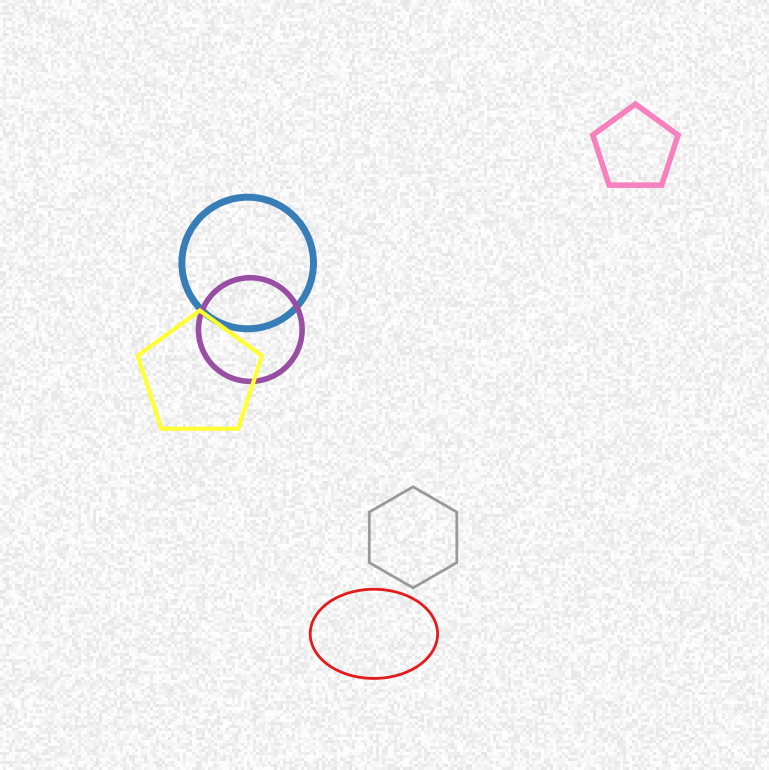[{"shape": "oval", "thickness": 1, "radius": 0.41, "center": [0.486, 0.177]}, {"shape": "circle", "thickness": 2.5, "radius": 0.43, "center": [0.322, 0.658]}, {"shape": "circle", "thickness": 2, "radius": 0.34, "center": [0.325, 0.572]}, {"shape": "pentagon", "thickness": 1.5, "radius": 0.42, "center": [0.26, 0.512]}, {"shape": "pentagon", "thickness": 2, "radius": 0.29, "center": [0.825, 0.807]}, {"shape": "hexagon", "thickness": 1, "radius": 0.33, "center": [0.536, 0.302]}]